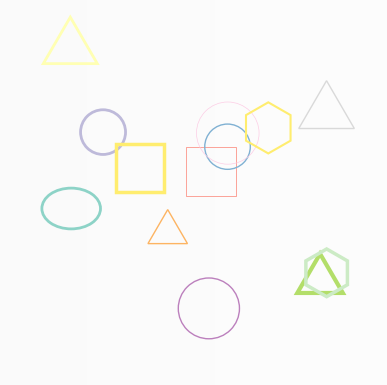[{"shape": "oval", "thickness": 2, "radius": 0.38, "center": [0.184, 0.458]}, {"shape": "triangle", "thickness": 2, "radius": 0.4, "center": [0.181, 0.875]}, {"shape": "circle", "thickness": 2, "radius": 0.29, "center": [0.266, 0.657]}, {"shape": "square", "thickness": 0.5, "radius": 0.32, "center": [0.544, 0.555]}, {"shape": "circle", "thickness": 1, "radius": 0.29, "center": [0.587, 0.619]}, {"shape": "triangle", "thickness": 1, "radius": 0.29, "center": [0.433, 0.397]}, {"shape": "triangle", "thickness": 3, "radius": 0.34, "center": [0.826, 0.273]}, {"shape": "circle", "thickness": 0.5, "radius": 0.4, "center": [0.588, 0.654]}, {"shape": "triangle", "thickness": 1, "radius": 0.41, "center": [0.843, 0.708]}, {"shape": "circle", "thickness": 1, "radius": 0.39, "center": [0.539, 0.199]}, {"shape": "hexagon", "thickness": 2.5, "radius": 0.31, "center": [0.843, 0.291]}, {"shape": "square", "thickness": 2.5, "radius": 0.31, "center": [0.362, 0.564]}, {"shape": "hexagon", "thickness": 1.5, "radius": 0.33, "center": [0.692, 0.668]}]